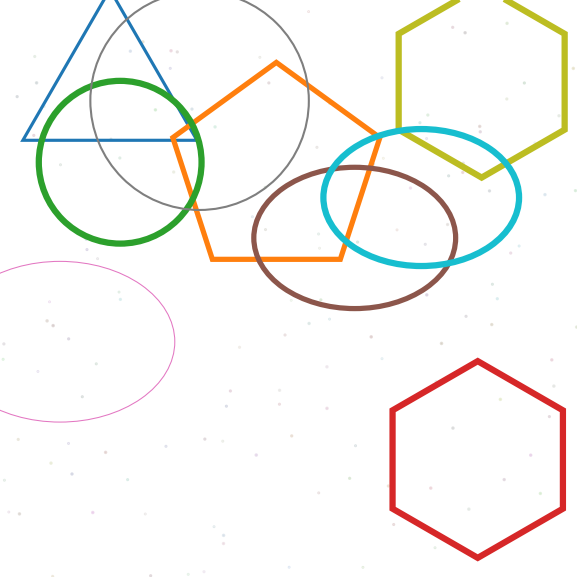[{"shape": "triangle", "thickness": 1.5, "radius": 0.87, "center": [0.19, 0.843]}, {"shape": "pentagon", "thickness": 2.5, "radius": 0.94, "center": [0.479, 0.703]}, {"shape": "circle", "thickness": 3, "radius": 0.7, "center": [0.208, 0.718]}, {"shape": "hexagon", "thickness": 3, "radius": 0.85, "center": [0.827, 0.203]}, {"shape": "oval", "thickness": 2.5, "radius": 0.87, "center": [0.614, 0.587]}, {"shape": "oval", "thickness": 0.5, "radius": 0.99, "center": [0.104, 0.407]}, {"shape": "circle", "thickness": 1, "radius": 0.95, "center": [0.346, 0.825]}, {"shape": "hexagon", "thickness": 3, "radius": 0.83, "center": [0.834, 0.858]}, {"shape": "oval", "thickness": 3, "radius": 0.85, "center": [0.729, 0.657]}]